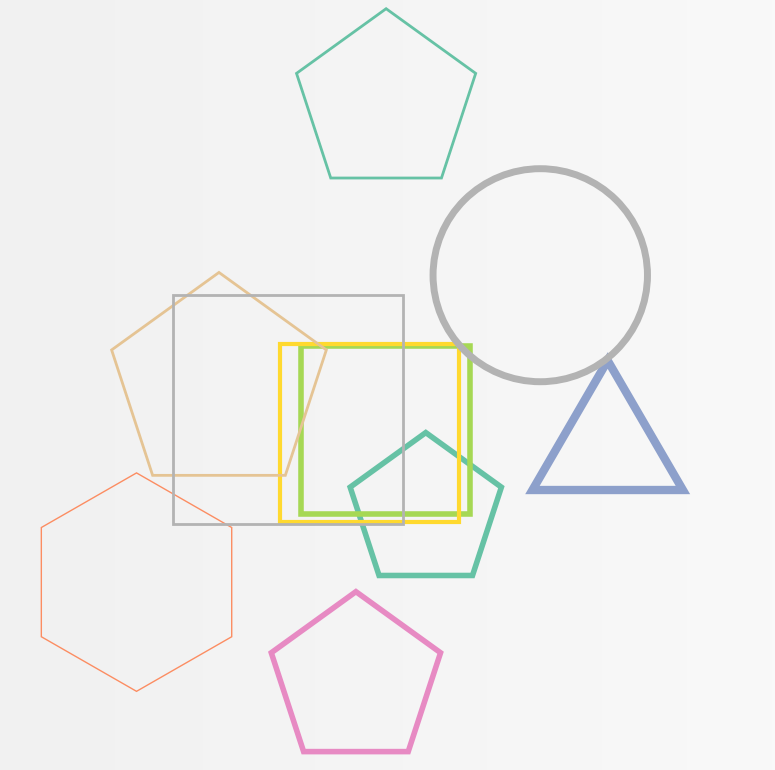[{"shape": "pentagon", "thickness": 1, "radius": 0.61, "center": [0.498, 0.867]}, {"shape": "pentagon", "thickness": 2, "radius": 0.51, "center": [0.549, 0.336]}, {"shape": "hexagon", "thickness": 0.5, "radius": 0.71, "center": [0.176, 0.244]}, {"shape": "triangle", "thickness": 3, "radius": 0.56, "center": [0.784, 0.42]}, {"shape": "pentagon", "thickness": 2, "radius": 0.57, "center": [0.459, 0.117]}, {"shape": "square", "thickness": 2, "radius": 0.54, "center": [0.497, 0.441]}, {"shape": "square", "thickness": 1.5, "radius": 0.58, "center": [0.477, 0.437]}, {"shape": "pentagon", "thickness": 1, "radius": 0.73, "center": [0.283, 0.501]}, {"shape": "circle", "thickness": 2.5, "radius": 0.69, "center": [0.697, 0.643]}, {"shape": "square", "thickness": 1, "radius": 0.74, "center": [0.372, 0.468]}]